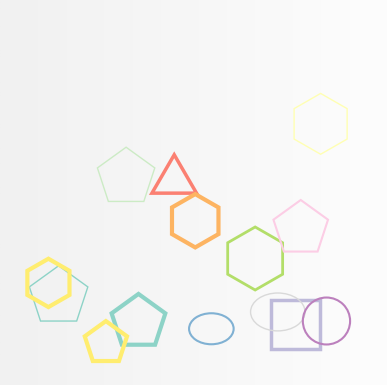[{"shape": "pentagon", "thickness": 1, "radius": 0.4, "center": [0.151, 0.23]}, {"shape": "pentagon", "thickness": 3, "radius": 0.36, "center": [0.357, 0.164]}, {"shape": "hexagon", "thickness": 1, "radius": 0.39, "center": [0.827, 0.678]}, {"shape": "square", "thickness": 2.5, "radius": 0.32, "center": [0.763, 0.157]}, {"shape": "triangle", "thickness": 2.5, "radius": 0.33, "center": [0.45, 0.532]}, {"shape": "oval", "thickness": 1.5, "radius": 0.29, "center": [0.545, 0.146]}, {"shape": "hexagon", "thickness": 3, "radius": 0.35, "center": [0.504, 0.427]}, {"shape": "hexagon", "thickness": 2, "radius": 0.41, "center": [0.658, 0.329]}, {"shape": "pentagon", "thickness": 1.5, "radius": 0.37, "center": [0.776, 0.406]}, {"shape": "oval", "thickness": 1, "radius": 0.35, "center": [0.717, 0.19]}, {"shape": "circle", "thickness": 1.5, "radius": 0.3, "center": [0.843, 0.166]}, {"shape": "pentagon", "thickness": 1, "radius": 0.39, "center": [0.325, 0.54]}, {"shape": "hexagon", "thickness": 3, "radius": 0.31, "center": [0.125, 0.265]}, {"shape": "pentagon", "thickness": 3, "radius": 0.29, "center": [0.273, 0.109]}]